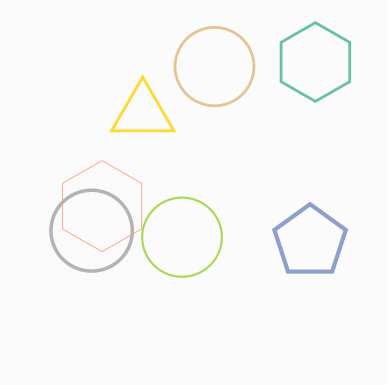[{"shape": "hexagon", "thickness": 2, "radius": 0.51, "center": [0.814, 0.839]}, {"shape": "hexagon", "thickness": 0.5, "radius": 0.59, "center": [0.263, 0.465]}, {"shape": "pentagon", "thickness": 3, "radius": 0.48, "center": [0.8, 0.373]}, {"shape": "circle", "thickness": 1.5, "radius": 0.51, "center": [0.47, 0.384]}, {"shape": "triangle", "thickness": 2, "radius": 0.46, "center": [0.368, 0.707]}, {"shape": "circle", "thickness": 2, "radius": 0.51, "center": [0.554, 0.827]}, {"shape": "circle", "thickness": 2.5, "radius": 0.52, "center": [0.236, 0.401]}]